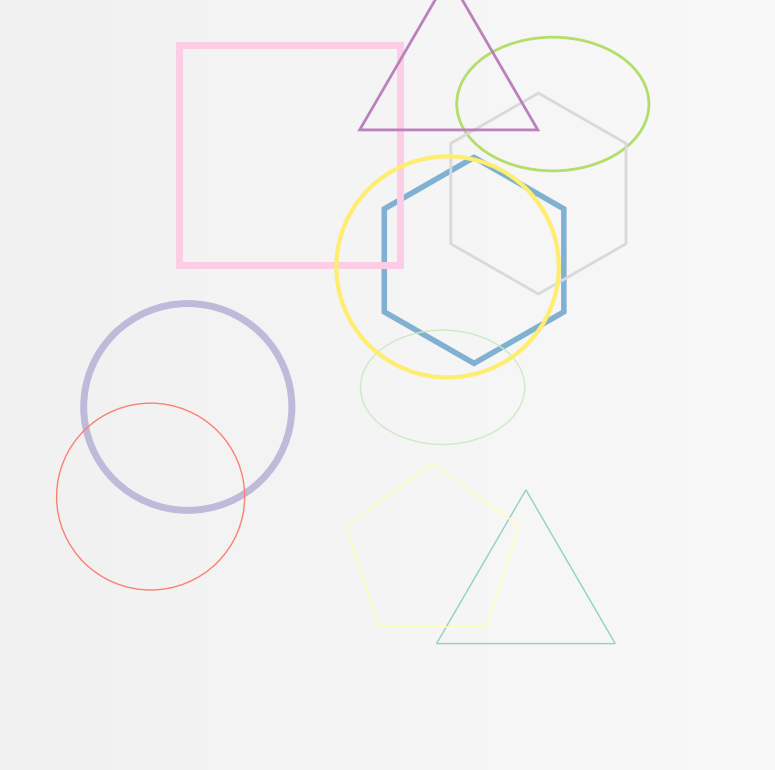[{"shape": "triangle", "thickness": 0.5, "radius": 0.67, "center": [0.679, 0.231]}, {"shape": "pentagon", "thickness": 0.5, "radius": 0.59, "center": [0.558, 0.281]}, {"shape": "circle", "thickness": 2.5, "radius": 0.67, "center": [0.242, 0.471]}, {"shape": "circle", "thickness": 0.5, "radius": 0.61, "center": [0.194, 0.355]}, {"shape": "hexagon", "thickness": 2, "radius": 0.67, "center": [0.612, 0.662]}, {"shape": "oval", "thickness": 1, "radius": 0.62, "center": [0.713, 0.865]}, {"shape": "square", "thickness": 2.5, "radius": 0.71, "center": [0.373, 0.798]}, {"shape": "hexagon", "thickness": 1, "radius": 0.65, "center": [0.695, 0.749]}, {"shape": "triangle", "thickness": 1, "radius": 0.66, "center": [0.579, 0.898]}, {"shape": "oval", "thickness": 0.5, "radius": 0.53, "center": [0.571, 0.497]}, {"shape": "circle", "thickness": 1.5, "radius": 0.72, "center": [0.578, 0.653]}]